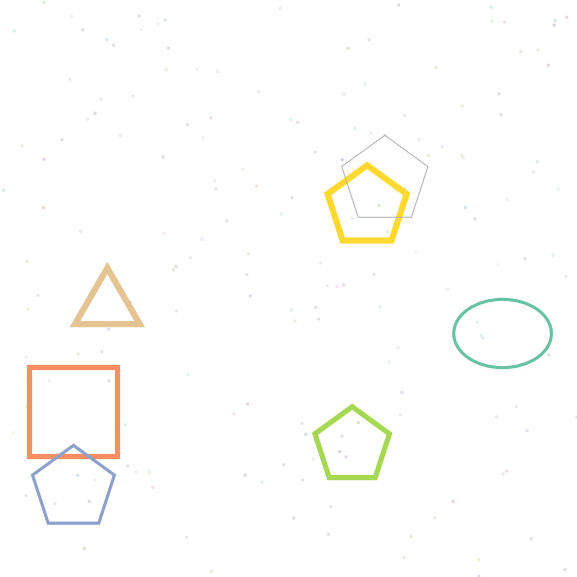[{"shape": "oval", "thickness": 1.5, "radius": 0.42, "center": [0.87, 0.422]}, {"shape": "square", "thickness": 2.5, "radius": 0.38, "center": [0.126, 0.286]}, {"shape": "pentagon", "thickness": 1.5, "radius": 0.37, "center": [0.127, 0.153]}, {"shape": "pentagon", "thickness": 2.5, "radius": 0.34, "center": [0.61, 0.227]}, {"shape": "pentagon", "thickness": 3, "radius": 0.36, "center": [0.636, 0.641]}, {"shape": "triangle", "thickness": 3, "radius": 0.32, "center": [0.186, 0.47]}, {"shape": "pentagon", "thickness": 0.5, "radius": 0.39, "center": [0.666, 0.686]}]